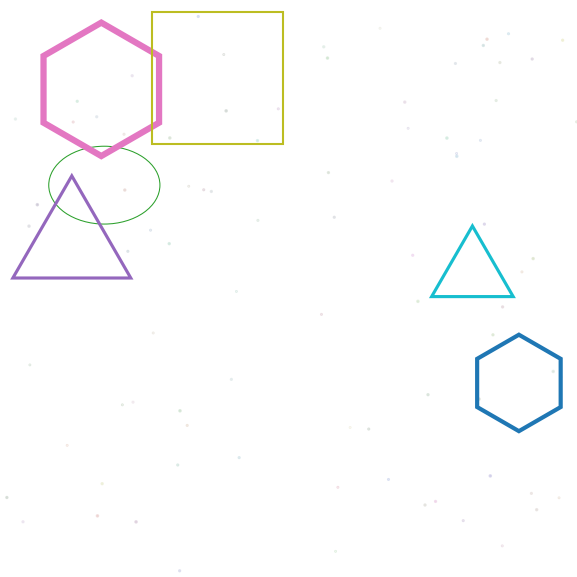[{"shape": "hexagon", "thickness": 2, "radius": 0.42, "center": [0.899, 0.336]}, {"shape": "oval", "thickness": 0.5, "radius": 0.48, "center": [0.181, 0.679]}, {"shape": "triangle", "thickness": 1.5, "radius": 0.59, "center": [0.124, 0.577]}, {"shape": "hexagon", "thickness": 3, "radius": 0.58, "center": [0.175, 0.844]}, {"shape": "square", "thickness": 1, "radius": 0.57, "center": [0.377, 0.864]}, {"shape": "triangle", "thickness": 1.5, "radius": 0.41, "center": [0.818, 0.526]}]